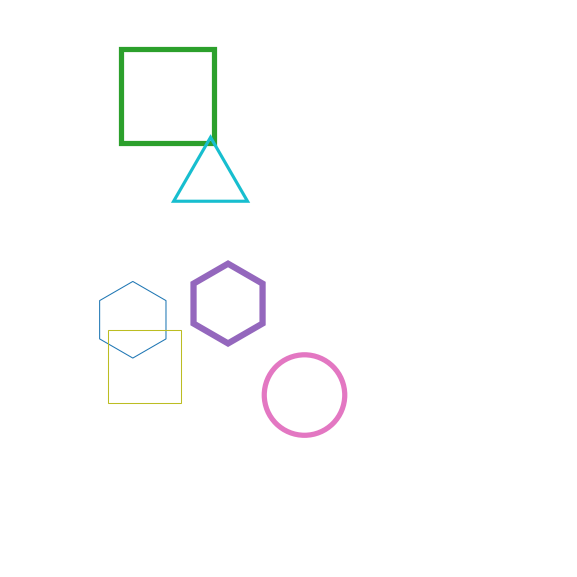[{"shape": "hexagon", "thickness": 0.5, "radius": 0.33, "center": [0.23, 0.445]}, {"shape": "square", "thickness": 2.5, "radius": 0.41, "center": [0.29, 0.833]}, {"shape": "hexagon", "thickness": 3, "radius": 0.35, "center": [0.395, 0.473]}, {"shape": "circle", "thickness": 2.5, "radius": 0.35, "center": [0.527, 0.315]}, {"shape": "square", "thickness": 0.5, "radius": 0.32, "center": [0.25, 0.364]}, {"shape": "triangle", "thickness": 1.5, "radius": 0.37, "center": [0.365, 0.688]}]